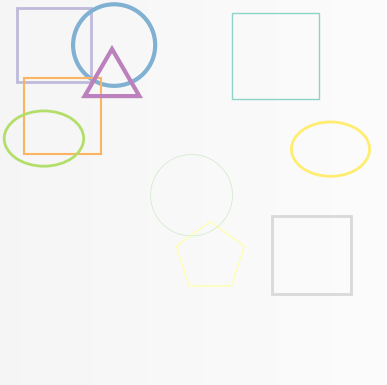[{"shape": "square", "thickness": 1, "radius": 0.56, "center": [0.711, 0.854]}, {"shape": "pentagon", "thickness": 1, "radius": 0.46, "center": [0.543, 0.332]}, {"shape": "square", "thickness": 2, "radius": 0.48, "center": [0.138, 0.883]}, {"shape": "circle", "thickness": 3, "radius": 0.53, "center": [0.295, 0.883]}, {"shape": "square", "thickness": 1.5, "radius": 0.5, "center": [0.161, 0.698]}, {"shape": "oval", "thickness": 2, "radius": 0.51, "center": [0.113, 0.64]}, {"shape": "square", "thickness": 2, "radius": 0.51, "center": [0.803, 0.338]}, {"shape": "triangle", "thickness": 3, "radius": 0.41, "center": [0.289, 0.791]}, {"shape": "circle", "thickness": 0.5, "radius": 0.53, "center": [0.494, 0.493]}, {"shape": "oval", "thickness": 2, "radius": 0.5, "center": [0.853, 0.613]}]